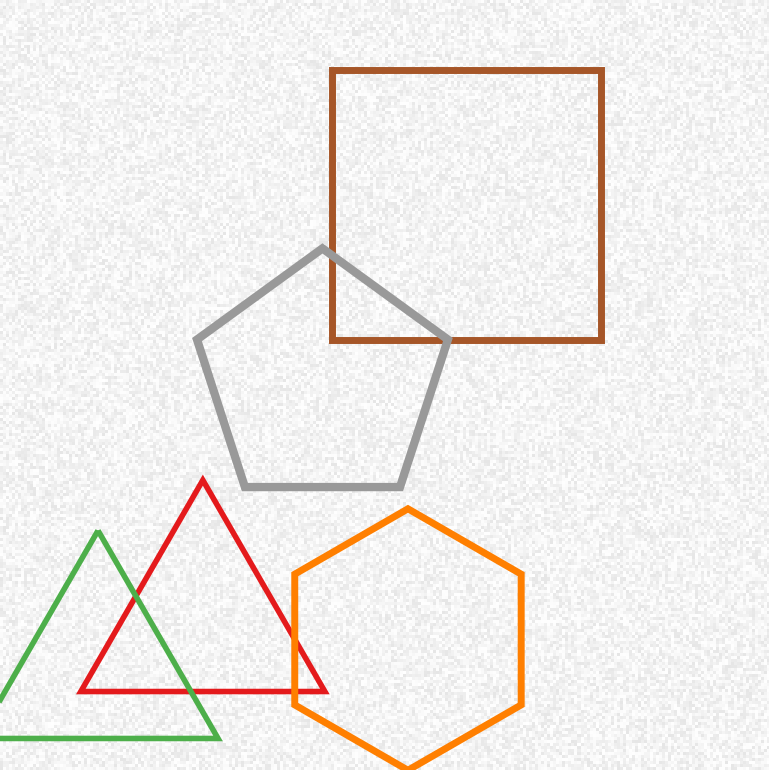[{"shape": "triangle", "thickness": 2, "radius": 0.92, "center": [0.263, 0.193]}, {"shape": "triangle", "thickness": 2, "radius": 0.9, "center": [0.127, 0.131]}, {"shape": "hexagon", "thickness": 2.5, "radius": 0.85, "center": [0.53, 0.169]}, {"shape": "square", "thickness": 2.5, "radius": 0.88, "center": [0.606, 0.734]}, {"shape": "pentagon", "thickness": 3, "radius": 0.86, "center": [0.419, 0.506]}]